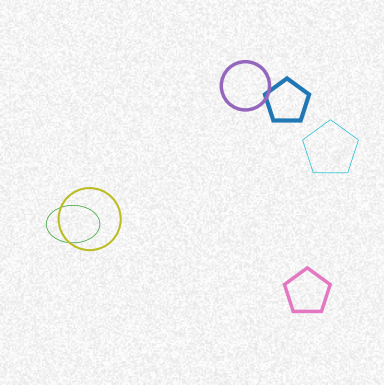[{"shape": "pentagon", "thickness": 3, "radius": 0.3, "center": [0.745, 0.736]}, {"shape": "oval", "thickness": 0.5, "radius": 0.35, "center": [0.19, 0.418]}, {"shape": "circle", "thickness": 2.5, "radius": 0.31, "center": [0.637, 0.777]}, {"shape": "pentagon", "thickness": 2.5, "radius": 0.31, "center": [0.798, 0.242]}, {"shape": "circle", "thickness": 1.5, "radius": 0.4, "center": [0.233, 0.431]}, {"shape": "pentagon", "thickness": 0.5, "radius": 0.38, "center": [0.859, 0.613]}]